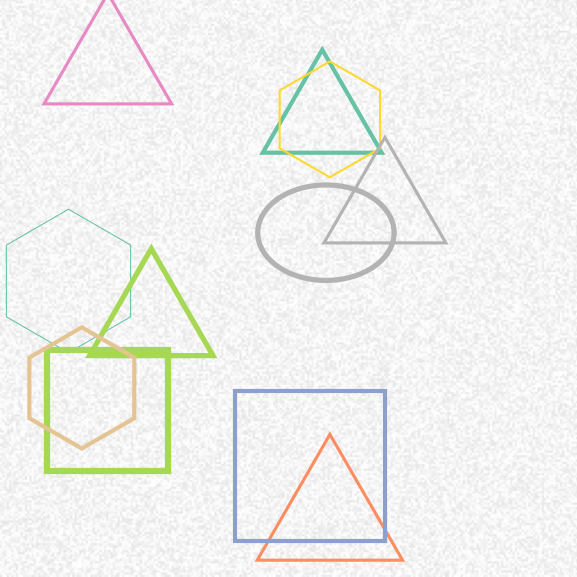[{"shape": "triangle", "thickness": 2, "radius": 0.59, "center": [0.558, 0.794]}, {"shape": "hexagon", "thickness": 0.5, "radius": 0.62, "center": [0.119, 0.513]}, {"shape": "triangle", "thickness": 1.5, "radius": 0.73, "center": [0.571, 0.102]}, {"shape": "square", "thickness": 2, "radius": 0.65, "center": [0.537, 0.192]}, {"shape": "triangle", "thickness": 1.5, "radius": 0.64, "center": [0.187, 0.883]}, {"shape": "triangle", "thickness": 2.5, "radius": 0.62, "center": [0.262, 0.445]}, {"shape": "square", "thickness": 3, "radius": 0.52, "center": [0.186, 0.288]}, {"shape": "hexagon", "thickness": 1, "radius": 0.5, "center": [0.571, 0.792]}, {"shape": "hexagon", "thickness": 2, "radius": 0.52, "center": [0.142, 0.327]}, {"shape": "oval", "thickness": 2.5, "radius": 0.59, "center": [0.564, 0.596]}, {"shape": "triangle", "thickness": 1.5, "radius": 0.61, "center": [0.667, 0.639]}]